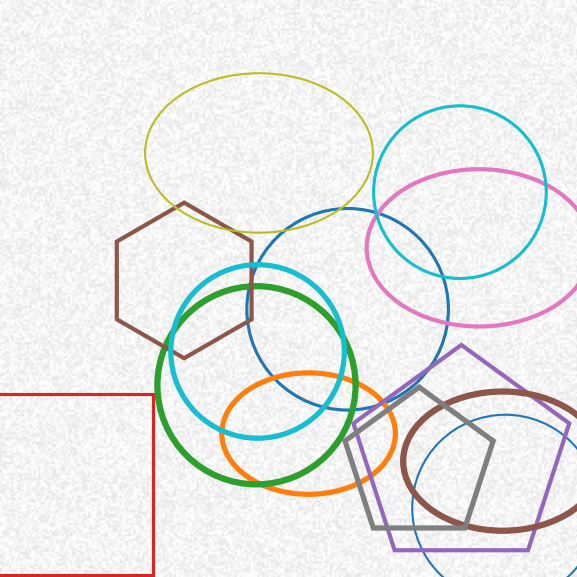[{"shape": "circle", "thickness": 1, "radius": 0.81, "center": [0.875, 0.12]}, {"shape": "circle", "thickness": 1.5, "radius": 0.87, "center": [0.602, 0.464]}, {"shape": "oval", "thickness": 2.5, "radius": 0.75, "center": [0.534, 0.248]}, {"shape": "circle", "thickness": 3, "radius": 0.86, "center": [0.444, 0.332]}, {"shape": "square", "thickness": 1.5, "radius": 0.78, "center": [0.108, 0.16]}, {"shape": "pentagon", "thickness": 2, "radius": 0.98, "center": [0.799, 0.205]}, {"shape": "hexagon", "thickness": 2, "radius": 0.67, "center": [0.319, 0.514]}, {"shape": "oval", "thickness": 3, "radius": 0.86, "center": [0.87, 0.201]}, {"shape": "oval", "thickness": 2, "radius": 0.97, "center": [0.83, 0.57]}, {"shape": "pentagon", "thickness": 2.5, "radius": 0.67, "center": [0.726, 0.194]}, {"shape": "oval", "thickness": 1, "radius": 0.99, "center": [0.448, 0.734]}, {"shape": "circle", "thickness": 2.5, "radius": 0.75, "center": [0.446, 0.391]}, {"shape": "circle", "thickness": 1.5, "radius": 0.75, "center": [0.796, 0.666]}]